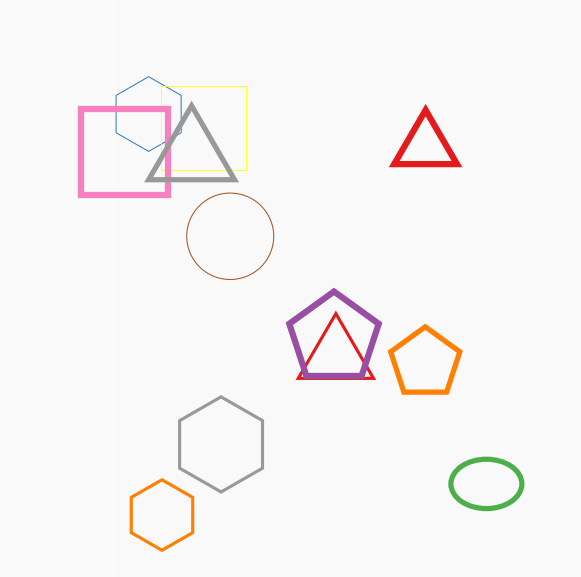[{"shape": "triangle", "thickness": 1.5, "radius": 0.37, "center": [0.578, 0.381]}, {"shape": "triangle", "thickness": 3, "radius": 0.31, "center": [0.732, 0.746]}, {"shape": "hexagon", "thickness": 0.5, "radius": 0.32, "center": [0.256, 0.802]}, {"shape": "oval", "thickness": 2.5, "radius": 0.31, "center": [0.837, 0.161]}, {"shape": "pentagon", "thickness": 3, "radius": 0.4, "center": [0.575, 0.414]}, {"shape": "pentagon", "thickness": 2.5, "radius": 0.31, "center": [0.732, 0.371]}, {"shape": "hexagon", "thickness": 1.5, "radius": 0.31, "center": [0.279, 0.107]}, {"shape": "square", "thickness": 0.5, "radius": 0.37, "center": [0.35, 0.777]}, {"shape": "circle", "thickness": 0.5, "radius": 0.37, "center": [0.396, 0.59]}, {"shape": "square", "thickness": 3, "radius": 0.37, "center": [0.213, 0.736]}, {"shape": "triangle", "thickness": 2.5, "radius": 0.43, "center": [0.33, 0.731]}, {"shape": "hexagon", "thickness": 1.5, "radius": 0.41, "center": [0.38, 0.23]}]